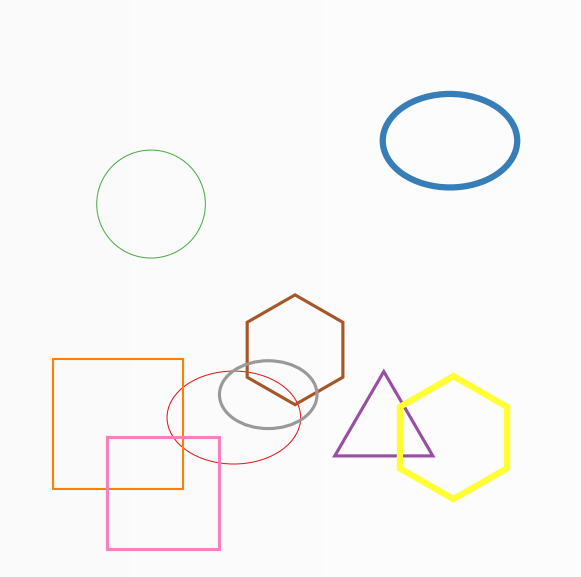[{"shape": "oval", "thickness": 0.5, "radius": 0.57, "center": [0.402, 0.276]}, {"shape": "oval", "thickness": 3, "radius": 0.58, "center": [0.774, 0.756]}, {"shape": "circle", "thickness": 0.5, "radius": 0.47, "center": [0.26, 0.646]}, {"shape": "triangle", "thickness": 1.5, "radius": 0.49, "center": [0.66, 0.258]}, {"shape": "square", "thickness": 1, "radius": 0.56, "center": [0.203, 0.265]}, {"shape": "hexagon", "thickness": 3, "radius": 0.53, "center": [0.78, 0.241]}, {"shape": "hexagon", "thickness": 1.5, "radius": 0.48, "center": [0.508, 0.393]}, {"shape": "square", "thickness": 1.5, "radius": 0.49, "center": [0.28, 0.145]}, {"shape": "oval", "thickness": 1.5, "radius": 0.42, "center": [0.461, 0.316]}]